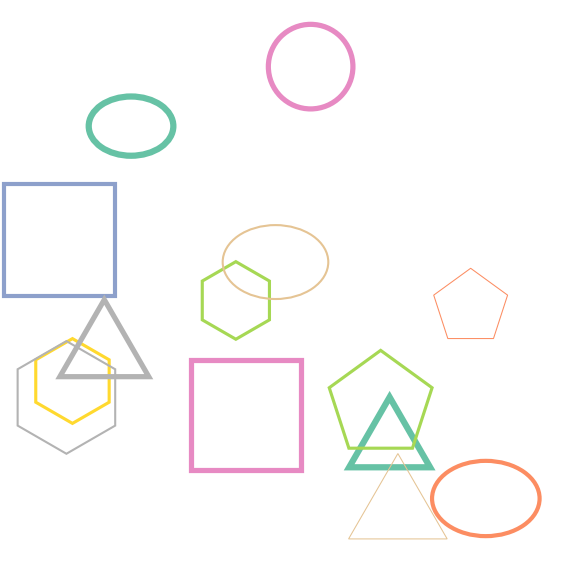[{"shape": "oval", "thickness": 3, "radius": 0.37, "center": [0.227, 0.781]}, {"shape": "triangle", "thickness": 3, "radius": 0.4, "center": [0.675, 0.23]}, {"shape": "oval", "thickness": 2, "radius": 0.47, "center": [0.841, 0.136]}, {"shape": "pentagon", "thickness": 0.5, "radius": 0.34, "center": [0.815, 0.467]}, {"shape": "square", "thickness": 2, "radius": 0.48, "center": [0.103, 0.583]}, {"shape": "circle", "thickness": 2.5, "radius": 0.37, "center": [0.538, 0.884]}, {"shape": "square", "thickness": 2.5, "radius": 0.48, "center": [0.426, 0.281]}, {"shape": "hexagon", "thickness": 1.5, "radius": 0.34, "center": [0.408, 0.479]}, {"shape": "pentagon", "thickness": 1.5, "radius": 0.47, "center": [0.659, 0.299]}, {"shape": "hexagon", "thickness": 1.5, "radius": 0.37, "center": [0.125, 0.339]}, {"shape": "triangle", "thickness": 0.5, "radius": 0.49, "center": [0.689, 0.115]}, {"shape": "oval", "thickness": 1, "radius": 0.46, "center": [0.477, 0.545]}, {"shape": "triangle", "thickness": 2.5, "radius": 0.44, "center": [0.181, 0.391]}, {"shape": "hexagon", "thickness": 1, "radius": 0.49, "center": [0.115, 0.311]}]